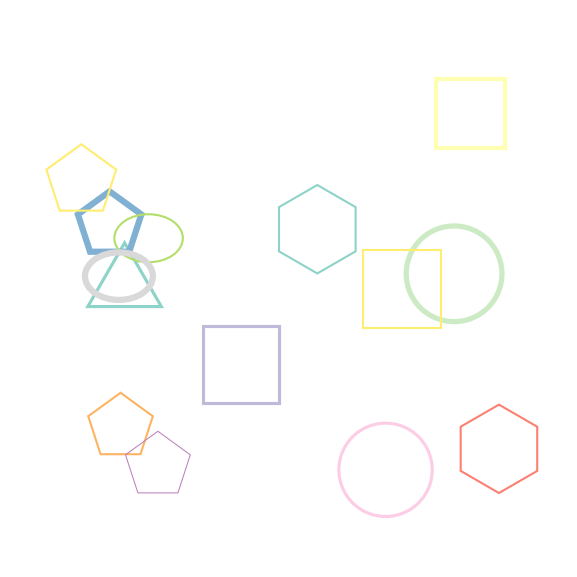[{"shape": "hexagon", "thickness": 1, "radius": 0.38, "center": [0.549, 0.602]}, {"shape": "triangle", "thickness": 1.5, "radius": 0.37, "center": [0.216, 0.505]}, {"shape": "square", "thickness": 2, "radius": 0.3, "center": [0.814, 0.803]}, {"shape": "square", "thickness": 1.5, "radius": 0.33, "center": [0.417, 0.368]}, {"shape": "hexagon", "thickness": 1, "radius": 0.38, "center": [0.864, 0.222]}, {"shape": "pentagon", "thickness": 3, "radius": 0.29, "center": [0.19, 0.61]}, {"shape": "pentagon", "thickness": 1, "radius": 0.29, "center": [0.209, 0.26]}, {"shape": "oval", "thickness": 1, "radius": 0.3, "center": [0.257, 0.587]}, {"shape": "circle", "thickness": 1.5, "radius": 0.4, "center": [0.668, 0.186]}, {"shape": "oval", "thickness": 3, "radius": 0.29, "center": [0.206, 0.521]}, {"shape": "pentagon", "thickness": 0.5, "radius": 0.29, "center": [0.273, 0.193]}, {"shape": "circle", "thickness": 2.5, "radius": 0.41, "center": [0.786, 0.525]}, {"shape": "pentagon", "thickness": 1, "radius": 0.32, "center": [0.141, 0.686]}, {"shape": "square", "thickness": 1, "radius": 0.34, "center": [0.696, 0.498]}]